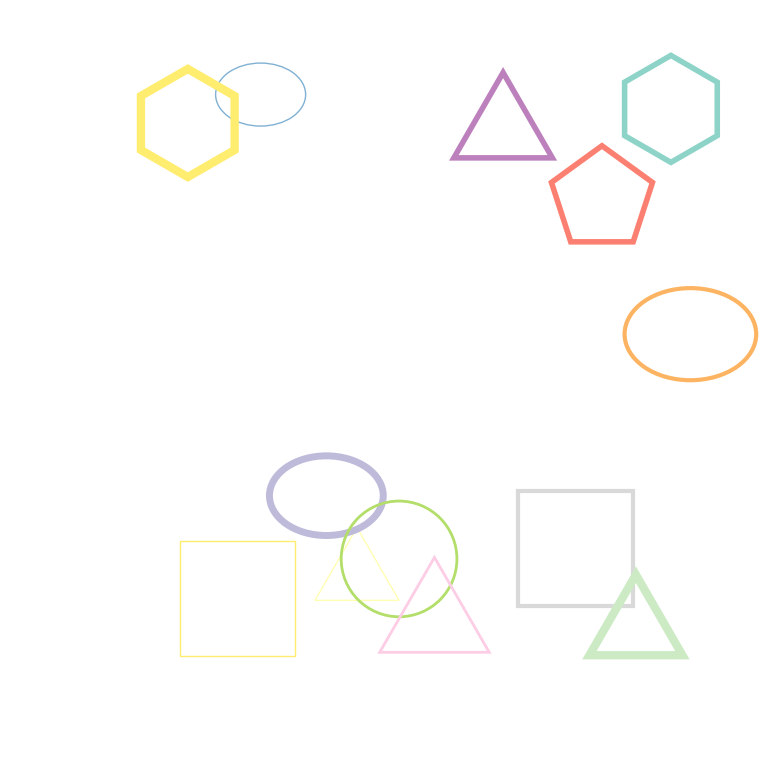[{"shape": "hexagon", "thickness": 2, "radius": 0.35, "center": [0.871, 0.859]}, {"shape": "triangle", "thickness": 0.5, "radius": 0.32, "center": [0.464, 0.252]}, {"shape": "oval", "thickness": 2.5, "radius": 0.37, "center": [0.424, 0.356]}, {"shape": "pentagon", "thickness": 2, "radius": 0.34, "center": [0.782, 0.742]}, {"shape": "oval", "thickness": 0.5, "radius": 0.29, "center": [0.338, 0.877]}, {"shape": "oval", "thickness": 1.5, "radius": 0.43, "center": [0.897, 0.566]}, {"shape": "circle", "thickness": 1, "radius": 0.38, "center": [0.518, 0.274]}, {"shape": "triangle", "thickness": 1, "radius": 0.41, "center": [0.564, 0.194]}, {"shape": "square", "thickness": 1.5, "radius": 0.37, "center": [0.747, 0.288]}, {"shape": "triangle", "thickness": 2, "radius": 0.37, "center": [0.653, 0.832]}, {"shape": "triangle", "thickness": 3, "radius": 0.35, "center": [0.826, 0.184]}, {"shape": "square", "thickness": 0.5, "radius": 0.37, "center": [0.309, 0.222]}, {"shape": "hexagon", "thickness": 3, "radius": 0.35, "center": [0.244, 0.84]}]